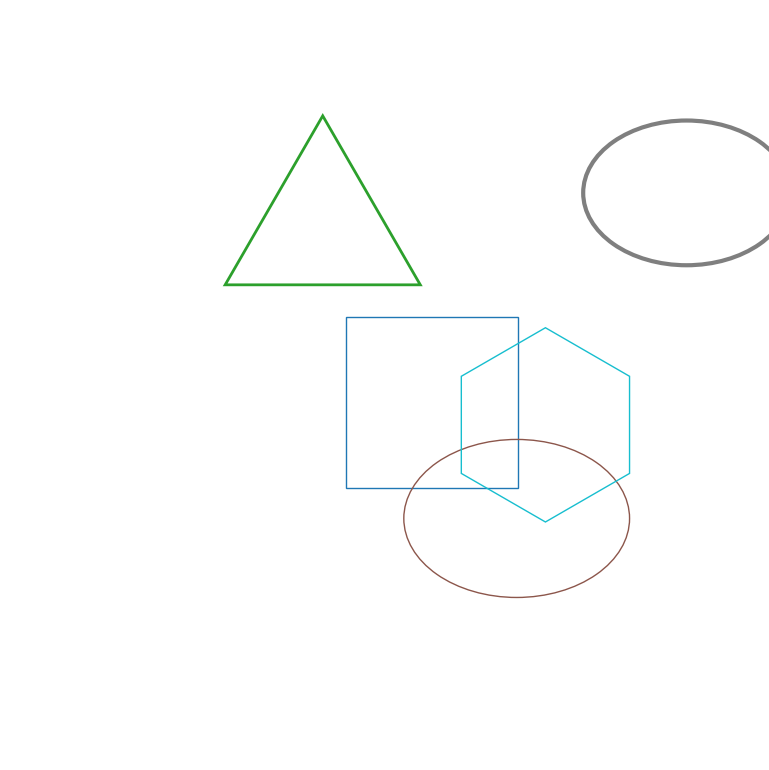[{"shape": "square", "thickness": 0.5, "radius": 0.56, "center": [0.561, 0.477]}, {"shape": "triangle", "thickness": 1, "radius": 0.73, "center": [0.419, 0.703]}, {"shape": "oval", "thickness": 0.5, "radius": 0.73, "center": [0.671, 0.327]}, {"shape": "oval", "thickness": 1.5, "radius": 0.67, "center": [0.892, 0.75]}, {"shape": "hexagon", "thickness": 0.5, "radius": 0.63, "center": [0.708, 0.448]}]